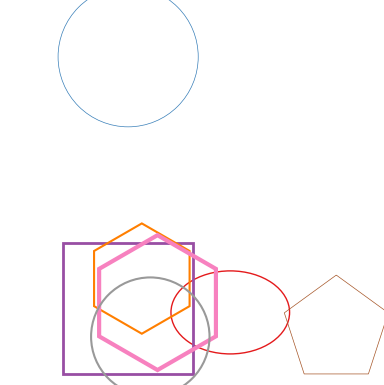[{"shape": "oval", "thickness": 1, "radius": 0.77, "center": [0.598, 0.189]}, {"shape": "circle", "thickness": 0.5, "radius": 0.91, "center": [0.333, 0.853]}, {"shape": "square", "thickness": 2, "radius": 0.85, "center": [0.332, 0.198]}, {"shape": "hexagon", "thickness": 1.5, "radius": 0.72, "center": [0.368, 0.276]}, {"shape": "pentagon", "thickness": 0.5, "radius": 0.71, "center": [0.873, 0.144]}, {"shape": "hexagon", "thickness": 3, "radius": 0.88, "center": [0.409, 0.214]}, {"shape": "circle", "thickness": 1.5, "radius": 0.77, "center": [0.39, 0.126]}]